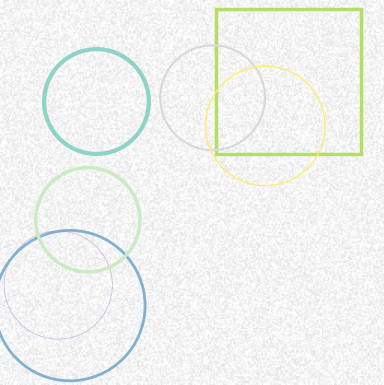[{"shape": "circle", "thickness": 3, "radius": 0.68, "center": [0.251, 0.736]}, {"shape": "circle", "thickness": 0.5, "radius": 0.7, "center": [0.151, 0.26]}, {"shape": "circle", "thickness": 2, "radius": 0.98, "center": [0.182, 0.206]}, {"shape": "square", "thickness": 2.5, "radius": 0.94, "center": [0.748, 0.788]}, {"shape": "circle", "thickness": 1.5, "radius": 0.68, "center": [0.552, 0.746]}, {"shape": "circle", "thickness": 2.5, "radius": 0.68, "center": [0.228, 0.429]}, {"shape": "circle", "thickness": 1, "radius": 0.78, "center": [0.689, 0.673]}]